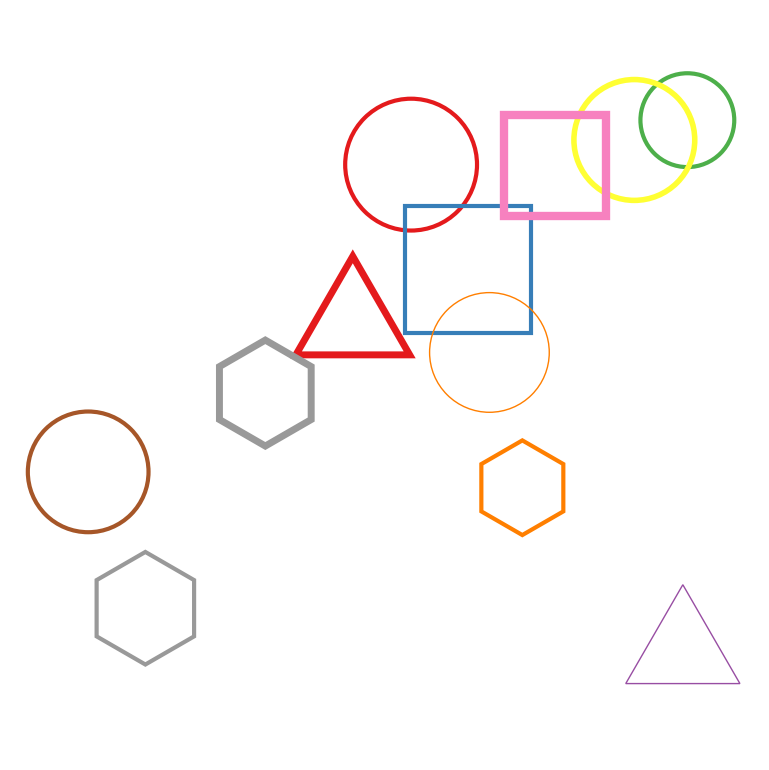[{"shape": "circle", "thickness": 1.5, "radius": 0.43, "center": [0.534, 0.786]}, {"shape": "triangle", "thickness": 2.5, "radius": 0.43, "center": [0.458, 0.582]}, {"shape": "square", "thickness": 1.5, "radius": 0.41, "center": [0.608, 0.65]}, {"shape": "circle", "thickness": 1.5, "radius": 0.3, "center": [0.893, 0.844]}, {"shape": "triangle", "thickness": 0.5, "radius": 0.43, "center": [0.887, 0.155]}, {"shape": "hexagon", "thickness": 1.5, "radius": 0.31, "center": [0.678, 0.367]}, {"shape": "circle", "thickness": 0.5, "radius": 0.39, "center": [0.636, 0.542]}, {"shape": "circle", "thickness": 2, "radius": 0.39, "center": [0.824, 0.818]}, {"shape": "circle", "thickness": 1.5, "radius": 0.39, "center": [0.115, 0.387]}, {"shape": "square", "thickness": 3, "radius": 0.33, "center": [0.721, 0.785]}, {"shape": "hexagon", "thickness": 2.5, "radius": 0.34, "center": [0.345, 0.49]}, {"shape": "hexagon", "thickness": 1.5, "radius": 0.37, "center": [0.189, 0.21]}]